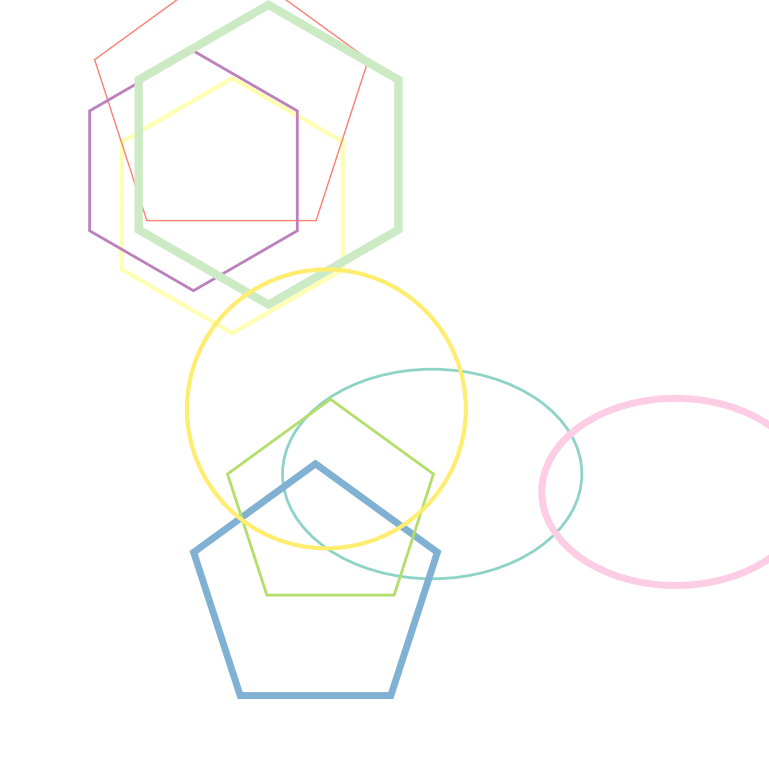[{"shape": "oval", "thickness": 1, "radius": 0.97, "center": [0.561, 0.384]}, {"shape": "hexagon", "thickness": 1.5, "radius": 0.83, "center": [0.302, 0.733]}, {"shape": "pentagon", "thickness": 0.5, "radius": 0.93, "center": [0.301, 0.865]}, {"shape": "pentagon", "thickness": 2.5, "radius": 0.83, "center": [0.41, 0.231]}, {"shape": "pentagon", "thickness": 1, "radius": 0.7, "center": [0.429, 0.341]}, {"shape": "oval", "thickness": 2.5, "radius": 0.87, "center": [0.877, 0.361]}, {"shape": "hexagon", "thickness": 1, "radius": 0.78, "center": [0.251, 0.778]}, {"shape": "hexagon", "thickness": 3, "radius": 0.97, "center": [0.349, 0.799]}, {"shape": "circle", "thickness": 1.5, "radius": 0.91, "center": [0.424, 0.469]}]